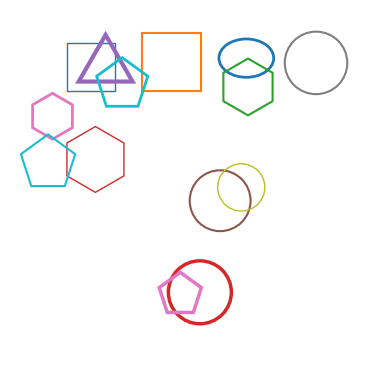[{"shape": "square", "thickness": 1, "radius": 0.31, "center": [0.236, 0.826]}, {"shape": "oval", "thickness": 2, "radius": 0.36, "center": [0.64, 0.849]}, {"shape": "square", "thickness": 1.5, "radius": 0.38, "center": [0.446, 0.839]}, {"shape": "hexagon", "thickness": 1.5, "radius": 0.37, "center": [0.644, 0.774]}, {"shape": "circle", "thickness": 2.5, "radius": 0.41, "center": [0.519, 0.241]}, {"shape": "hexagon", "thickness": 1, "radius": 0.43, "center": [0.248, 0.586]}, {"shape": "triangle", "thickness": 3, "radius": 0.4, "center": [0.274, 0.829]}, {"shape": "circle", "thickness": 1.5, "radius": 0.4, "center": [0.572, 0.479]}, {"shape": "hexagon", "thickness": 2, "radius": 0.3, "center": [0.136, 0.698]}, {"shape": "pentagon", "thickness": 2.5, "radius": 0.29, "center": [0.468, 0.235]}, {"shape": "circle", "thickness": 1.5, "radius": 0.41, "center": [0.821, 0.837]}, {"shape": "circle", "thickness": 1, "radius": 0.31, "center": [0.627, 0.513]}, {"shape": "pentagon", "thickness": 2, "radius": 0.35, "center": [0.317, 0.78]}, {"shape": "pentagon", "thickness": 1.5, "radius": 0.37, "center": [0.125, 0.577]}]